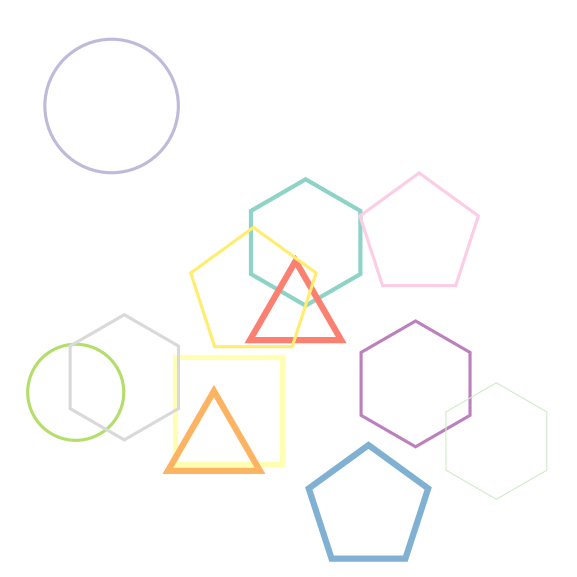[{"shape": "hexagon", "thickness": 2, "radius": 0.55, "center": [0.529, 0.579]}, {"shape": "square", "thickness": 2.5, "radius": 0.46, "center": [0.396, 0.289]}, {"shape": "circle", "thickness": 1.5, "radius": 0.58, "center": [0.193, 0.816]}, {"shape": "triangle", "thickness": 3, "radius": 0.46, "center": [0.512, 0.456]}, {"shape": "pentagon", "thickness": 3, "radius": 0.54, "center": [0.638, 0.12]}, {"shape": "triangle", "thickness": 3, "radius": 0.46, "center": [0.37, 0.23]}, {"shape": "circle", "thickness": 1.5, "radius": 0.42, "center": [0.131, 0.32]}, {"shape": "pentagon", "thickness": 1.5, "radius": 0.54, "center": [0.726, 0.592]}, {"shape": "hexagon", "thickness": 1.5, "radius": 0.54, "center": [0.215, 0.346]}, {"shape": "hexagon", "thickness": 1.5, "radius": 0.54, "center": [0.72, 0.334]}, {"shape": "hexagon", "thickness": 0.5, "radius": 0.5, "center": [0.86, 0.235]}, {"shape": "pentagon", "thickness": 1.5, "radius": 0.57, "center": [0.439, 0.491]}]